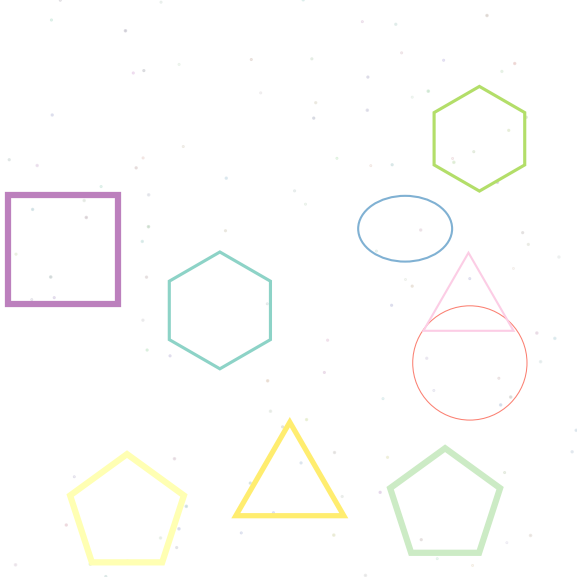[{"shape": "hexagon", "thickness": 1.5, "radius": 0.51, "center": [0.381, 0.462]}, {"shape": "pentagon", "thickness": 3, "radius": 0.52, "center": [0.22, 0.109]}, {"shape": "circle", "thickness": 0.5, "radius": 0.49, "center": [0.814, 0.371]}, {"shape": "oval", "thickness": 1, "radius": 0.41, "center": [0.702, 0.603]}, {"shape": "hexagon", "thickness": 1.5, "radius": 0.45, "center": [0.83, 0.759]}, {"shape": "triangle", "thickness": 1, "radius": 0.45, "center": [0.811, 0.471]}, {"shape": "square", "thickness": 3, "radius": 0.47, "center": [0.109, 0.567]}, {"shape": "pentagon", "thickness": 3, "radius": 0.5, "center": [0.771, 0.123]}, {"shape": "triangle", "thickness": 2.5, "radius": 0.54, "center": [0.502, 0.16]}]